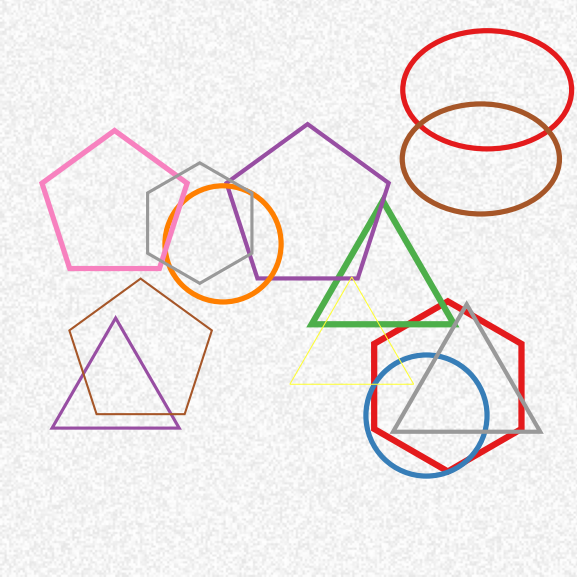[{"shape": "oval", "thickness": 2.5, "radius": 0.73, "center": [0.844, 0.844]}, {"shape": "hexagon", "thickness": 3, "radius": 0.74, "center": [0.775, 0.33]}, {"shape": "circle", "thickness": 2.5, "radius": 0.52, "center": [0.738, 0.28]}, {"shape": "triangle", "thickness": 3, "radius": 0.71, "center": [0.663, 0.509]}, {"shape": "triangle", "thickness": 1.5, "radius": 0.64, "center": [0.2, 0.321]}, {"shape": "pentagon", "thickness": 2, "radius": 0.74, "center": [0.533, 0.637]}, {"shape": "circle", "thickness": 2.5, "radius": 0.5, "center": [0.386, 0.577]}, {"shape": "triangle", "thickness": 0.5, "radius": 0.62, "center": [0.609, 0.396]}, {"shape": "pentagon", "thickness": 1, "radius": 0.65, "center": [0.243, 0.387]}, {"shape": "oval", "thickness": 2.5, "radius": 0.68, "center": [0.833, 0.724]}, {"shape": "pentagon", "thickness": 2.5, "radius": 0.66, "center": [0.198, 0.641]}, {"shape": "triangle", "thickness": 2, "radius": 0.74, "center": [0.808, 0.325]}, {"shape": "hexagon", "thickness": 1.5, "radius": 0.52, "center": [0.346, 0.613]}]